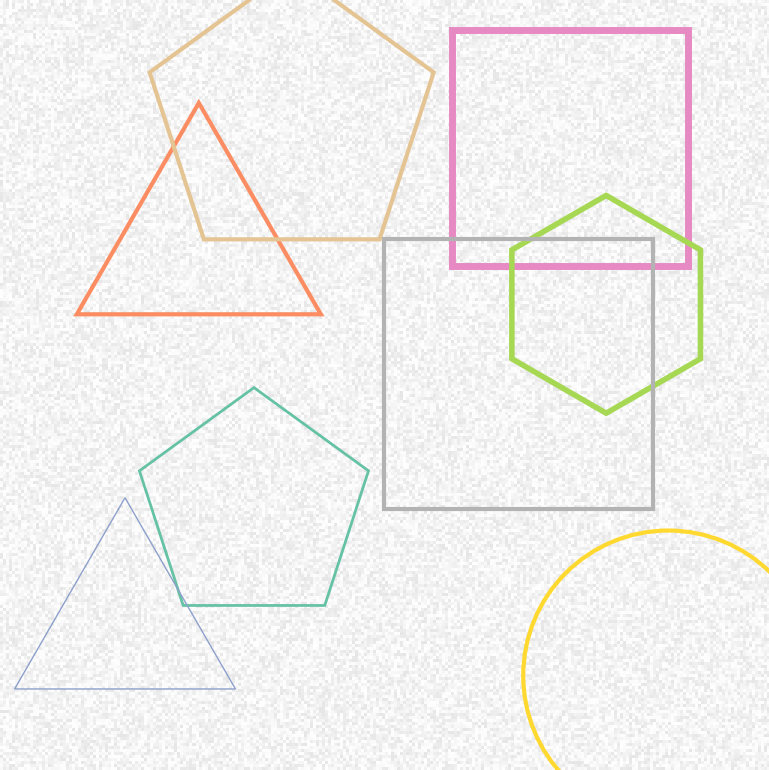[{"shape": "pentagon", "thickness": 1, "radius": 0.78, "center": [0.33, 0.34]}, {"shape": "triangle", "thickness": 1.5, "radius": 0.92, "center": [0.258, 0.683]}, {"shape": "triangle", "thickness": 0.5, "radius": 0.83, "center": [0.162, 0.188]}, {"shape": "square", "thickness": 2.5, "radius": 0.77, "center": [0.74, 0.808]}, {"shape": "hexagon", "thickness": 2, "radius": 0.71, "center": [0.787, 0.605]}, {"shape": "circle", "thickness": 1.5, "radius": 0.94, "center": [0.868, 0.123]}, {"shape": "pentagon", "thickness": 1.5, "radius": 0.97, "center": [0.379, 0.846]}, {"shape": "square", "thickness": 1.5, "radius": 0.88, "center": [0.673, 0.514]}]